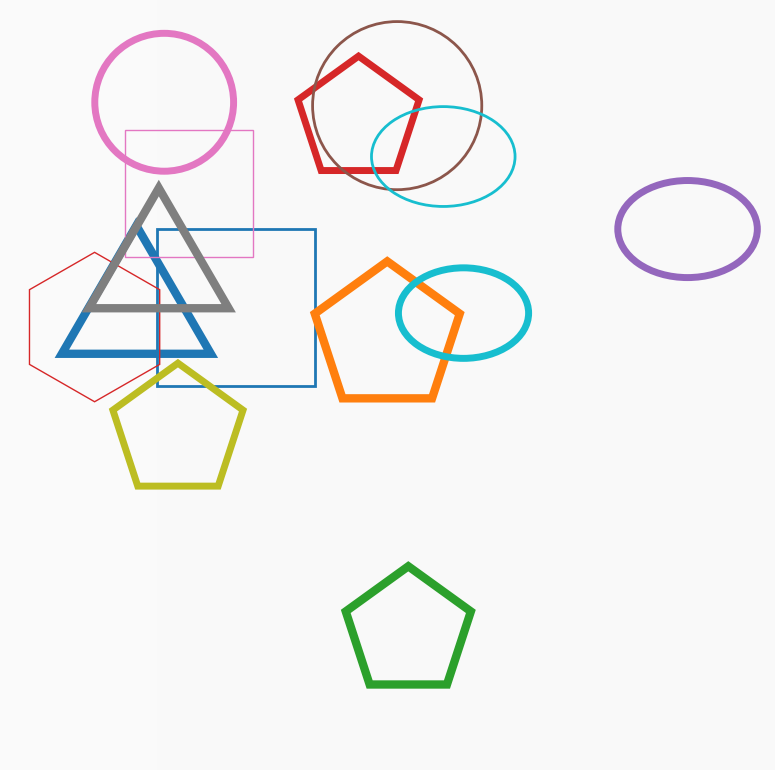[{"shape": "square", "thickness": 1, "radius": 0.51, "center": [0.304, 0.601]}, {"shape": "triangle", "thickness": 3, "radius": 0.55, "center": [0.176, 0.596]}, {"shape": "pentagon", "thickness": 3, "radius": 0.49, "center": [0.5, 0.562]}, {"shape": "pentagon", "thickness": 3, "radius": 0.42, "center": [0.527, 0.18]}, {"shape": "hexagon", "thickness": 0.5, "radius": 0.49, "center": [0.122, 0.575]}, {"shape": "pentagon", "thickness": 2.5, "radius": 0.41, "center": [0.463, 0.845]}, {"shape": "oval", "thickness": 2.5, "radius": 0.45, "center": [0.887, 0.703]}, {"shape": "circle", "thickness": 1, "radius": 0.55, "center": [0.512, 0.863]}, {"shape": "square", "thickness": 0.5, "radius": 0.41, "center": [0.244, 0.749]}, {"shape": "circle", "thickness": 2.5, "radius": 0.45, "center": [0.212, 0.867]}, {"shape": "triangle", "thickness": 3, "radius": 0.52, "center": [0.205, 0.652]}, {"shape": "pentagon", "thickness": 2.5, "radius": 0.44, "center": [0.23, 0.44]}, {"shape": "oval", "thickness": 2.5, "radius": 0.42, "center": [0.598, 0.593]}, {"shape": "oval", "thickness": 1, "radius": 0.46, "center": [0.572, 0.797]}]